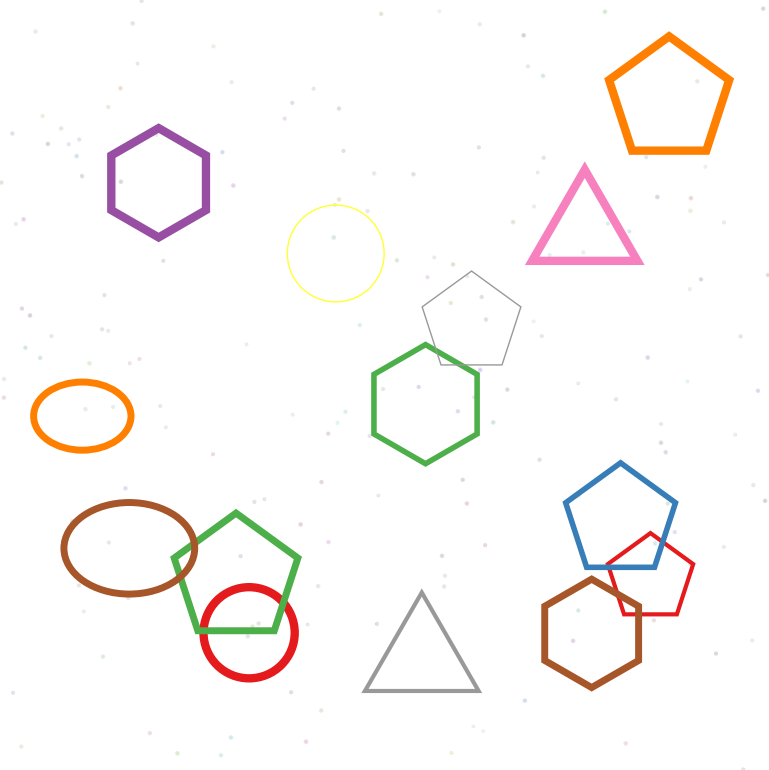[{"shape": "pentagon", "thickness": 1.5, "radius": 0.29, "center": [0.845, 0.249]}, {"shape": "circle", "thickness": 3, "radius": 0.3, "center": [0.324, 0.178]}, {"shape": "pentagon", "thickness": 2, "radius": 0.37, "center": [0.806, 0.324]}, {"shape": "pentagon", "thickness": 2.5, "radius": 0.42, "center": [0.307, 0.249]}, {"shape": "hexagon", "thickness": 2, "radius": 0.39, "center": [0.553, 0.475]}, {"shape": "hexagon", "thickness": 3, "radius": 0.35, "center": [0.206, 0.763]}, {"shape": "oval", "thickness": 2.5, "radius": 0.32, "center": [0.107, 0.46]}, {"shape": "pentagon", "thickness": 3, "radius": 0.41, "center": [0.869, 0.871]}, {"shape": "circle", "thickness": 0.5, "radius": 0.31, "center": [0.436, 0.671]}, {"shape": "oval", "thickness": 2.5, "radius": 0.42, "center": [0.168, 0.288]}, {"shape": "hexagon", "thickness": 2.5, "radius": 0.35, "center": [0.768, 0.177]}, {"shape": "triangle", "thickness": 3, "radius": 0.39, "center": [0.759, 0.701]}, {"shape": "pentagon", "thickness": 0.5, "radius": 0.34, "center": [0.612, 0.581]}, {"shape": "triangle", "thickness": 1.5, "radius": 0.43, "center": [0.548, 0.145]}]